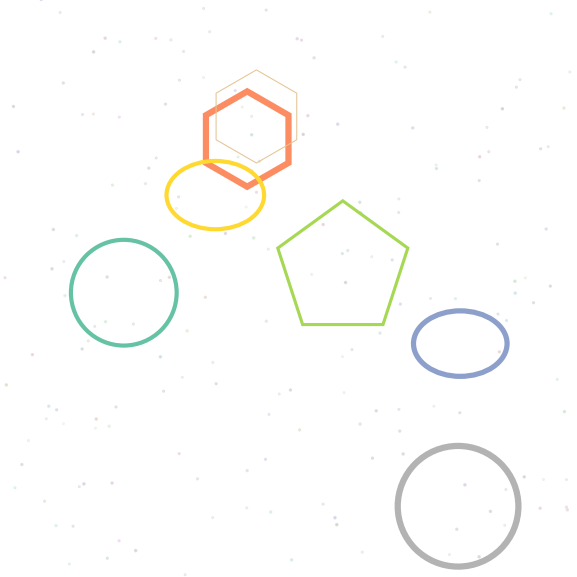[{"shape": "circle", "thickness": 2, "radius": 0.46, "center": [0.214, 0.492]}, {"shape": "hexagon", "thickness": 3, "radius": 0.41, "center": [0.428, 0.758]}, {"shape": "oval", "thickness": 2.5, "radius": 0.41, "center": [0.797, 0.404]}, {"shape": "pentagon", "thickness": 1.5, "radius": 0.59, "center": [0.594, 0.533]}, {"shape": "oval", "thickness": 2, "radius": 0.42, "center": [0.373, 0.661]}, {"shape": "hexagon", "thickness": 0.5, "radius": 0.4, "center": [0.444, 0.797]}, {"shape": "circle", "thickness": 3, "radius": 0.52, "center": [0.793, 0.122]}]